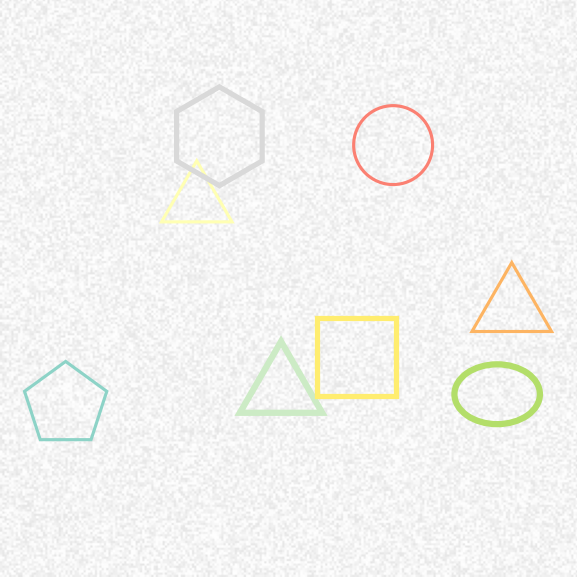[{"shape": "pentagon", "thickness": 1.5, "radius": 0.37, "center": [0.114, 0.298]}, {"shape": "triangle", "thickness": 1.5, "radius": 0.35, "center": [0.341, 0.65]}, {"shape": "circle", "thickness": 1.5, "radius": 0.34, "center": [0.681, 0.748]}, {"shape": "triangle", "thickness": 1.5, "radius": 0.4, "center": [0.886, 0.465]}, {"shape": "oval", "thickness": 3, "radius": 0.37, "center": [0.861, 0.316]}, {"shape": "hexagon", "thickness": 2.5, "radius": 0.43, "center": [0.38, 0.763]}, {"shape": "triangle", "thickness": 3, "radius": 0.41, "center": [0.487, 0.326]}, {"shape": "square", "thickness": 2.5, "radius": 0.34, "center": [0.617, 0.381]}]